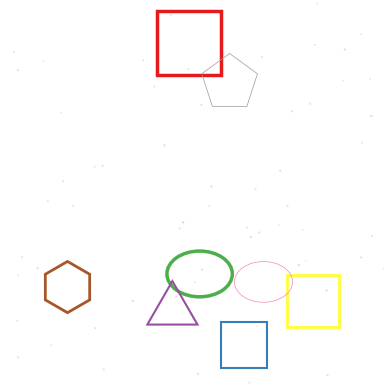[{"shape": "square", "thickness": 2.5, "radius": 0.41, "center": [0.492, 0.888]}, {"shape": "square", "thickness": 1.5, "radius": 0.3, "center": [0.634, 0.104]}, {"shape": "oval", "thickness": 2.5, "radius": 0.42, "center": [0.519, 0.289]}, {"shape": "triangle", "thickness": 1.5, "radius": 0.38, "center": [0.448, 0.195]}, {"shape": "square", "thickness": 2, "radius": 0.34, "center": [0.814, 0.218]}, {"shape": "hexagon", "thickness": 2, "radius": 0.33, "center": [0.175, 0.254]}, {"shape": "oval", "thickness": 0.5, "radius": 0.38, "center": [0.684, 0.268]}, {"shape": "pentagon", "thickness": 0.5, "radius": 0.38, "center": [0.596, 0.785]}]